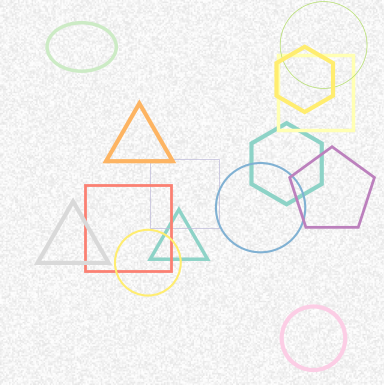[{"shape": "triangle", "thickness": 2.5, "radius": 0.43, "center": [0.465, 0.37]}, {"shape": "hexagon", "thickness": 3, "radius": 0.53, "center": [0.744, 0.575]}, {"shape": "square", "thickness": 2.5, "radius": 0.49, "center": [0.819, 0.759]}, {"shape": "square", "thickness": 0.5, "radius": 0.45, "center": [0.48, 0.497]}, {"shape": "square", "thickness": 2, "radius": 0.56, "center": [0.334, 0.408]}, {"shape": "circle", "thickness": 1.5, "radius": 0.58, "center": [0.677, 0.461]}, {"shape": "triangle", "thickness": 3, "radius": 0.5, "center": [0.362, 0.631]}, {"shape": "circle", "thickness": 0.5, "radius": 0.56, "center": [0.841, 0.883]}, {"shape": "circle", "thickness": 3, "radius": 0.41, "center": [0.814, 0.121]}, {"shape": "triangle", "thickness": 3, "radius": 0.53, "center": [0.19, 0.37]}, {"shape": "pentagon", "thickness": 2, "radius": 0.58, "center": [0.862, 0.503]}, {"shape": "oval", "thickness": 2.5, "radius": 0.45, "center": [0.212, 0.878]}, {"shape": "circle", "thickness": 1.5, "radius": 0.43, "center": [0.384, 0.318]}, {"shape": "hexagon", "thickness": 3, "radius": 0.42, "center": [0.792, 0.794]}]